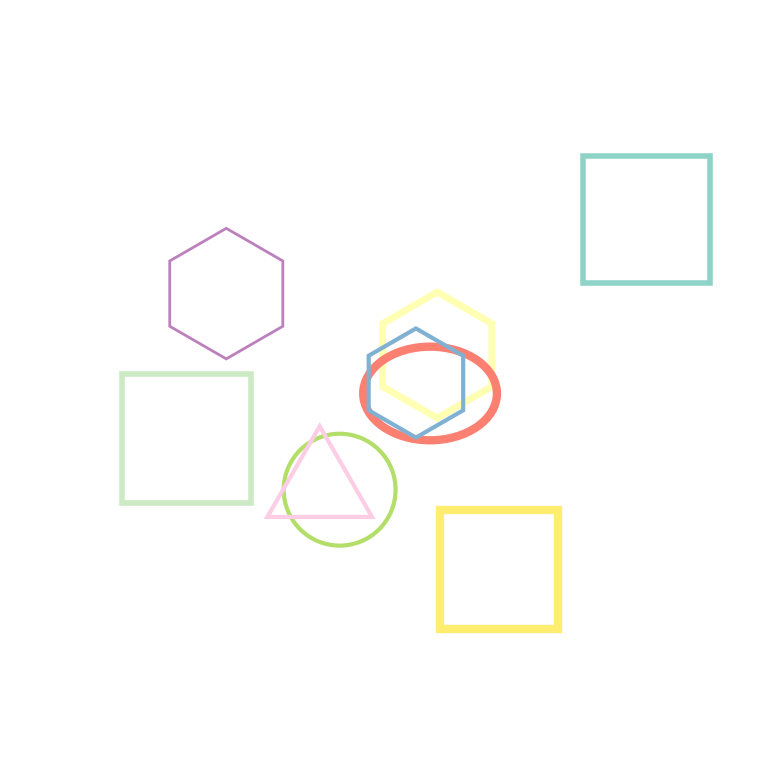[{"shape": "square", "thickness": 2, "radius": 0.41, "center": [0.839, 0.715]}, {"shape": "hexagon", "thickness": 2.5, "radius": 0.41, "center": [0.568, 0.539]}, {"shape": "oval", "thickness": 3, "radius": 0.43, "center": [0.559, 0.489]}, {"shape": "hexagon", "thickness": 1.5, "radius": 0.35, "center": [0.54, 0.503]}, {"shape": "circle", "thickness": 1.5, "radius": 0.36, "center": [0.441, 0.364]}, {"shape": "triangle", "thickness": 1.5, "radius": 0.39, "center": [0.415, 0.368]}, {"shape": "hexagon", "thickness": 1, "radius": 0.42, "center": [0.294, 0.619]}, {"shape": "square", "thickness": 2, "radius": 0.42, "center": [0.242, 0.431]}, {"shape": "square", "thickness": 3, "radius": 0.38, "center": [0.648, 0.261]}]